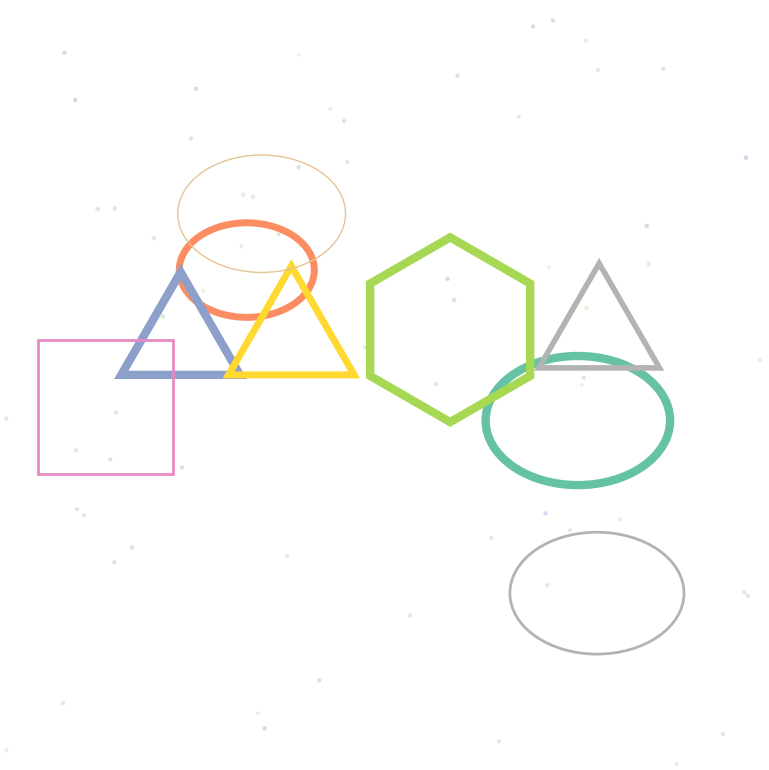[{"shape": "oval", "thickness": 3, "radius": 0.6, "center": [0.75, 0.454]}, {"shape": "oval", "thickness": 2.5, "radius": 0.44, "center": [0.32, 0.649]}, {"shape": "triangle", "thickness": 3, "radius": 0.45, "center": [0.235, 0.558]}, {"shape": "square", "thickness": 1, "radius": 0.44, "center": [0.137, 0.471]}, {"shape": "hexagon", "thickness": 3, "radius": 0.6, "center": [0.585, 0.572]}, {"shape": "triangle", "thickness": 2.5, "radius": 0.47, "center": [0.378, 0.56]}, {"shape": "oval", "thickness": 0.5, "radius": 0.54, "center": [0.34, 0.722]}, {"shape": "oval", "thickness": 1, "radius": 0.57, "center": [0.775, 0.23]}, {"shape": "triangle", "thickness": 2, "radius": 0.45, "center": [0.778, 0.567]}]